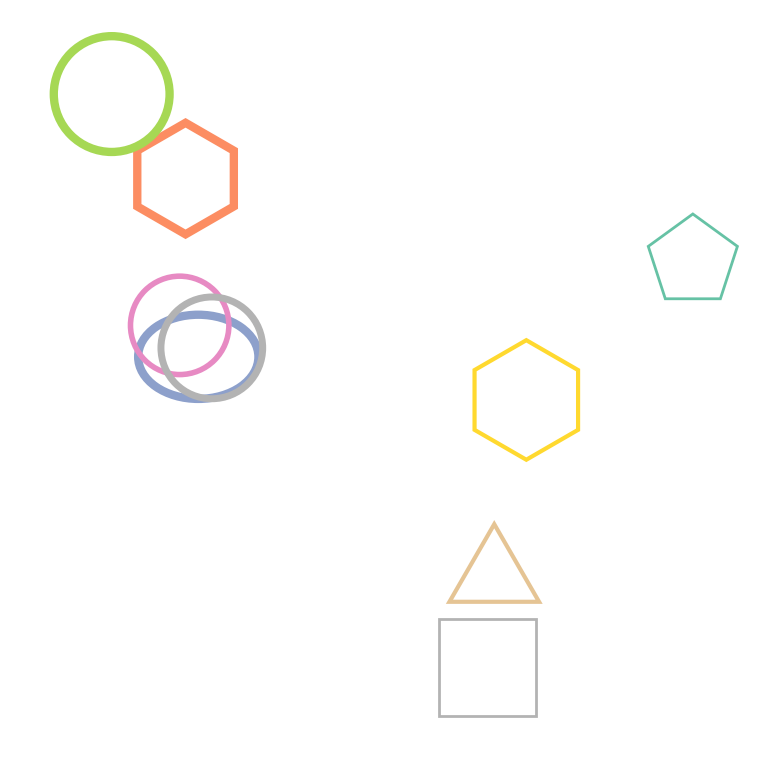[{"shape": "pentagon", "thickness": 1, "radius": 0.3, "center": [0.9, 0.661]}, {"shape": "hexagon", "thickness": 3, "radius": 0.36, "center": [0.241, 0.768]}, {"shape": "oval", "thickness": 3, "radius": 0.39, "center": [0.258, 0.537]}, {"shape": "circle", "thickness": 2, "radius": 0.32, "center": [0.233, 0.577]}, {"shape": "circle", "thickness": 3, "radius": 0.38, "center": [0.145, 0.878]}, {"shape": "hexagon", "thickness": 1.5, "radius": 0.39, "center": [0.684, 0.481]}, {"shape": "triangle", "thickness": 1.5, "radius": 0.34, "center": [0.642, 0.252]}, {"shape": "square", "thickness": 1, "radius": 0.31, "center": [0.633, 0.133]}, {"shape": "circle", "thickness": 2.5, "radius": 0.33, "center": [0.275, 0.548]}]